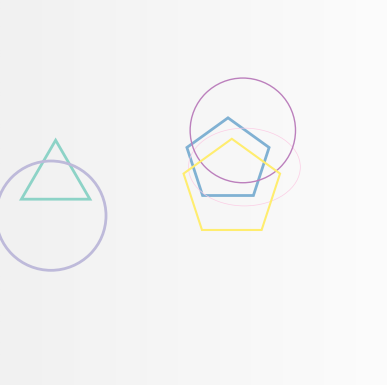[{"shape": "triangle", "thickness": 2, "radius": 0.51, "center": [0.144, 0.534]}, {"shape": "circle", "thickness": 2, "radius": 0.71, "center": [0.132, 0.44]}, {"shape": "pentagon", "thickness": 2, "radius": 0.56, "center": [0.588, 0.582]}, {"shape": "oval", "thickness": 0.5, "radius": 0.72, "center": [0.631, 0.566]}, {"shape": "circle", "thickness": 1, "radius": 0.68, "center": [0.627, 0.661]}, {"shape": "pentagon", "thickness": 1.5, "radius": 0.65, "center": [0.598, 0.509]}]